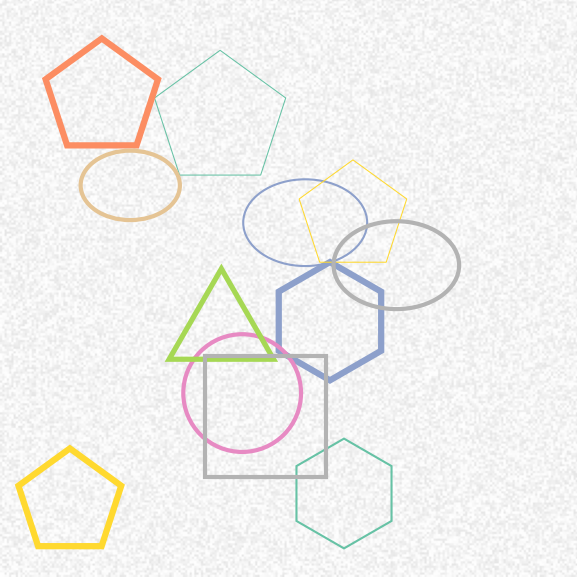[{"shape": "hexagon", "thickness": 1, "radius": 0.48, "center": [0.596, 0.145]}, {"shape": "pentagon", "thickness": 0.5, "radius": 0.6, "center": [0.381, 0.793]}, {"shape": "pentagon", "thickness": 3, "radius": 0.51, "center": [0.176, 0.83]}, {"shape": "oval", "thickness": 1, "radius": 0.54, "center": [0.528, 0.614]}, {"shape": "hexagon", "thickness": 3, "radius": 0.51, "center": [0.571, 0.443]}, {"shape": "circle", "thickness": 2, "radius": 0.51, "center": [0.419, 0.318]}, {"shape": "triangle", "thickness": 2.5, "radius": 0.52, "center": [0.383, 0.429]}, {"shape": "pentagon", "thickness": 3, "radius": 0.47, "center": [0.121, 0.129]}, {"shape": "pentagon", "thickness": 0.5, "radius": 0.49, "center": [0.611, 0.624]}, {"shape": "oval", "thickness": 2, "radius": 0.43, "center": [0.226, 0.678]}, {"shape": "oval", "thickness": 2, "radius": 0.54, "center": [0.686, 0.54]}, {"shape": "square", "thickness": 2, "radius": 0.52, "center": [0.46, 0.277]}]